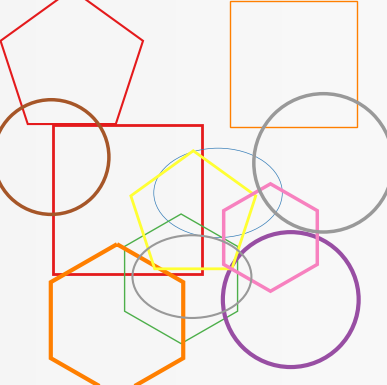[{"shape": "square", "thickness": 2, "radius": 0.96, "center": [0.329, 0.482]}, {"shape": "pentagon", "thickness": 1.5, "radius": 0.97, "center": [0.185, 0.834]}, {"shape": "oval", "thickness": 0.5, "radius": 0.83, "center": [0.563, 0.499]}, {"shape": "hexagon", "thickness": 1, "radius": 0.84, "center": [0.467, 0.276]}, {"shape": "circle", "thickness": 3, "radius": 0.88, "center": [0.75, 0.222]}, {"shape": "hexagon", "thickness": 3, "radius": 0.99, "center": [0.302, 0.168]}, {"shape": "square", "thickness": 1, "radius": 0.82, "center": [0.758, 0.834]}, {"shape": "pentagon", "thickness": 2, "radius": 0.85, "center": [0.499, 0.439]}, {"shape": "circle", "thickness": 2.5, "radius": 0.74, "center": [0.132, 0.592]}, {"shape": "hexagon", "thickness": 2.5, "radius": 0.7, "center": [0.698, 0.383]}, {"shape": "circle", "thickness": 2.5, "radius": 0.9, "center": [0.835, 0.577]}, {"shape": "oval", "thickness": 1.5, "radius": 0.77, "center": [0.495, 0.282]}]